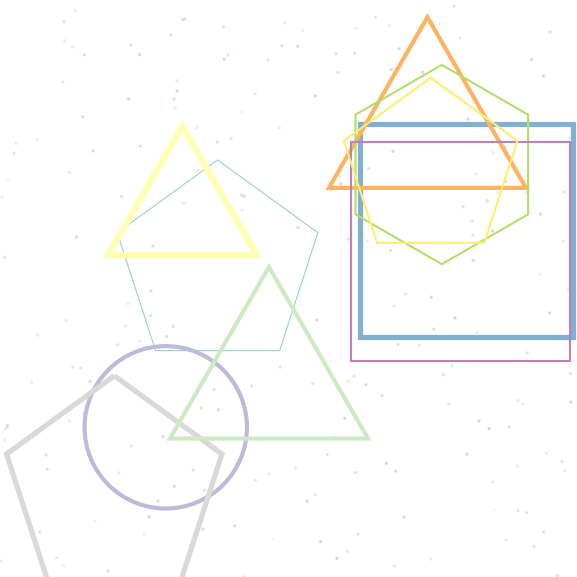[{"shape": "pentagon", "thickness": 0.5, "radius": 0.91, "center": [0.377, 0.54]}, {"shape": "triangle", "thickness": 3, "radius": 0.74, "center": [0.316, 0.632]}, {"shape": "circle", "thickness": 2, "radius": 0.7, "center": [0.287, 0.259]}, {"shape": "square", "thickness": 2.5, "radius": 0.92, "center": [0.808, 0.6]}, {"shape": "triangle", "thickness": 2, "radius": 0.99, "center": [0.74, 0.772]}, {"shape": "hexagon", "thickness": 1, "radius": 0.86, "center": [0.765, 0.714]}, {"shape": "pentagon", "thickness": 2.5, "radius": 0.98, "center": [0.198, 0.152]}, {"shape": "square", "thickness": 1, "radius": 0.95, "center": [0.797, 0.563]}, {"shape": "triangle", "thickness": 2, "radius": 0.99, "center": [0.466, 0.339]}, {"shape": "pentagon", "thickness": 1, "radius": 0.79, "center": [0.746, 0.707]}]